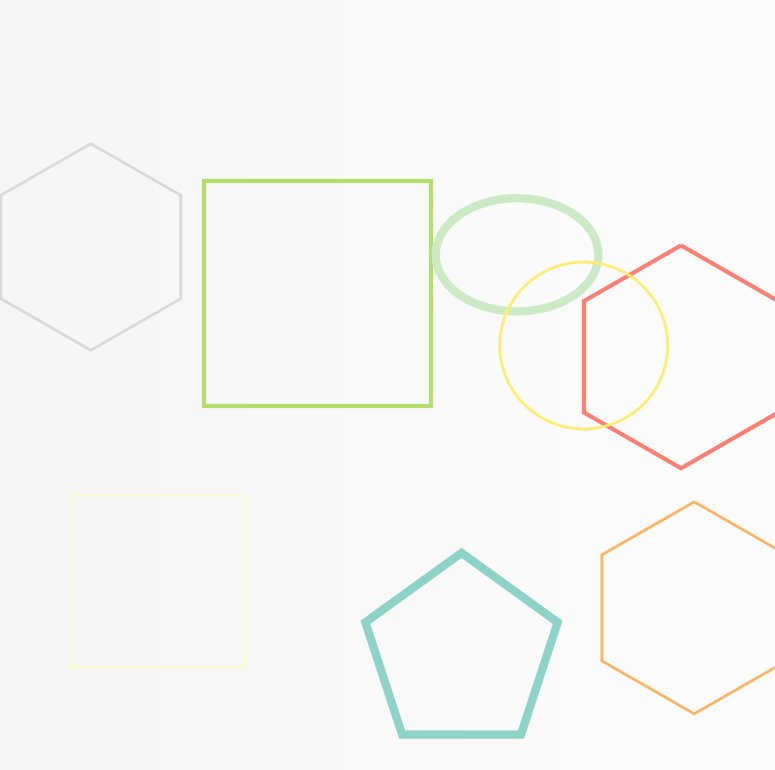[{"shape": "pentagon", "thickness": 3, "radius": 0.65, "center": [0.596, 0.152]}, {"shape": "square", "thickness": 0.5, "radius": 0.56, "center": [0.203, 0.246]}, {"shape": "hexagon", "thickness": 1.5, "radius": 0.72, "center": [0.879, 0.537]}, {"shape": "hexagon", "thickness": 1, "radius": 0.69, "center": [0.896, 0.211]}, {"shape": "square", "thickness": 1.5, "radius": 0.73, "center": [0.41, 0.619]}, {"shape": "hexagon", "thickness": 1, "radius": 0.67, "center": [0.117, 0.679]}, {"shape": "oval", "thickness": 3, "radius": 0.52, "center": [0.667, 0.669]}, {"shape": "circle", "thickness": 1, "radius": 0.54, "center": [0.753, 0.551]}]